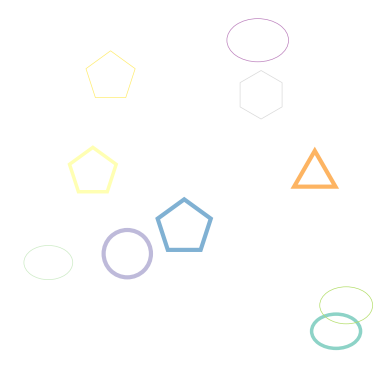[{"shape": "oval", "thickness": 2.5, "radius": 0.32, "center": [0.873, 0.14]}, {"shape": "pentagon", "thickness": 2.5, "radius": 0.32, "center": [0.241, 0.554]}, {"shape": "circle", "thickness": 3, "radius": 0.31, "center": [0.331, 0.341]}, {"shape": "pentagon", "thickness": 3, "radius": 0.36, "center": [0.478, 0.41]}, {"shape": "triangle", "thickness": 3, "radius": 0.31, "center": [0.818, 0.546]}, {"shape": "oval", "thickness": 0.5, "radius": 0.34, "center": [0.899, 0.207]}, {"shape": "hexagon", "thickness": 0.5, "radius": 0.31, "center": [0.678, 0.754]}, {"shape": "oval", "thickness": 0.5, "radius": 0.4, "center": [0.669, 0.896]}, {"shape": "oval", "thickness": 0.5, "radius": 0.32, "center": [0.125, 0.318]}, {"shape": "pentagon", "thickness": 0.5, "radius": 0.34, "center": [0.287, 0.801]}]